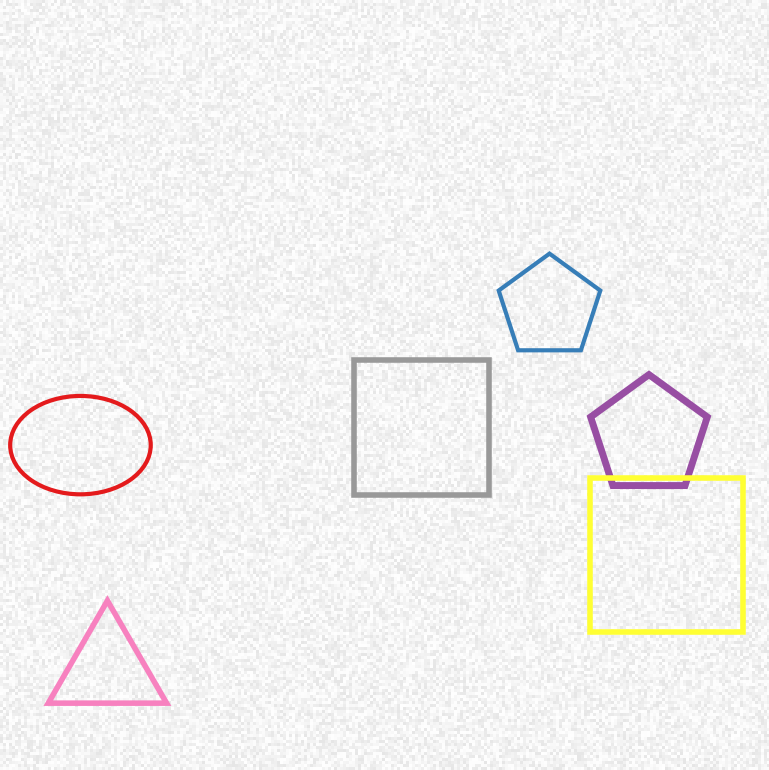[{"shape": "oval", "thickness": 1.5, "radius": 0.46, "center": [0.104, 0.422]}, {"shape": "pentagon", "thickness": 1.5, "radius": 0.35, "center": [0.714, 0.601]}, {"shape": "pentagon", "thickness": 2.5, "radius": 0.4, "center": [0.843, 0.434]}, {"shape": "square", "thickness": 2, "radius": 0.5, "center": [0.866, 0.279]}, {"shape": "triangle", "thickness": 2, "radius": 0.44, "center": [0.14, 0.131]}, {"shape": "square", "thickness": 2, "radius": 0.44, "center": [0.547, 0.445]}]